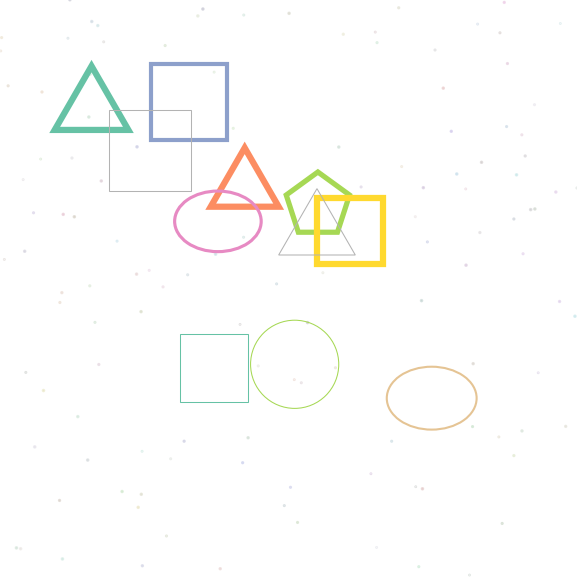[{"shape": "triangle", "thickness": 3, "radius": 0.37, "center": [0.158, 0.811]}, {"shape": "square", "thickness": 0.5, "radius": 0.3, "center": [0.371, 0.362]}, {"shape": "triangle", "thickness": 3, "radius": 0.34, "center": [0.424, 0.675]}, {"shape": "square", "thickness": 2, "radius": 0.33, "center": [0.327, 0.823]}, {"shape": "oval", "thickness": 1.5, "radius": 0.37, "center": [0.377, 0.616]}, {"shape": "pentagon", "thickness": 2.5, "radius": 0.29, "center": [0.55, 0.644]}, {"shape": "circle", "thickness": 0.5, "radius": 0.38, "center": [0.51, 0.368]}, {"shape": "square", "thickness": 3, "radius": 0.29, "center": [0.606, 0.599]}, {"shape": "oval", "thickness": 1, "radius": 0.39, "center": [0.748, 0.31]}, {"shape": "triangle", "thickness": 0.5, "radius": 0.38, "center": [0.549, 0.596]}, {"shape": "square", "thickness": 0.5, "radius": 0.35, "center": [0.26, 0.739]}]